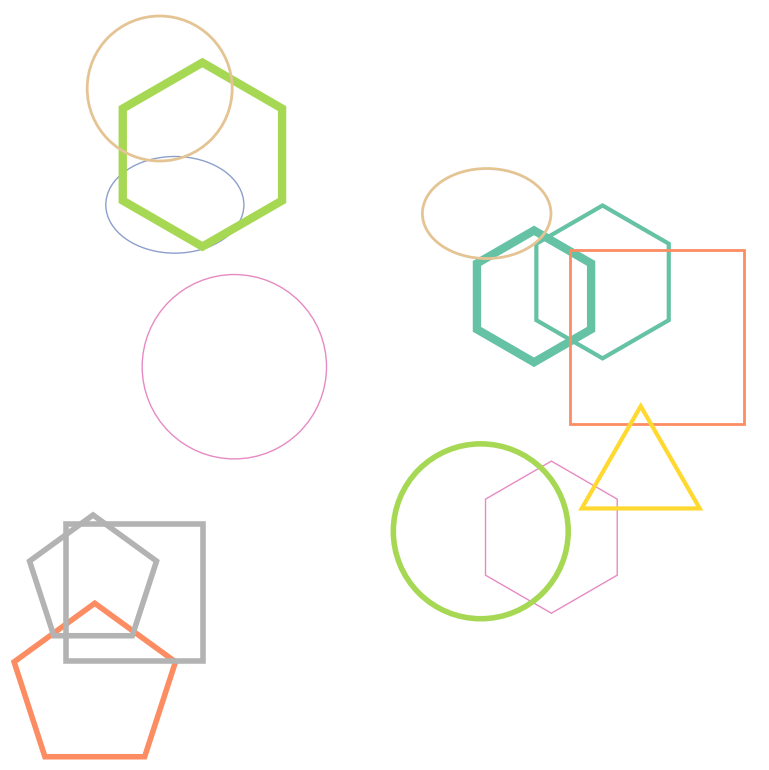[{"shape": "hexagon", "thickness": 3, "radius": 0.43, "center": [0.694, 0.615]}, {"shape": "hexagon", "thickness": 1.5, "radius": 0.5, "center": [0.783, 0.634]}, {"shape": "pentagon", "thickness": 2, "radius": 0.55, "center": [0.123, 0.106]}, {"shape": "square", "thickness": 1, "radius": 0.56, "center": [0.853, 0.562]}, {"shape": "oval", "thickness": 0.5, "radius": 0.45, "center": [0.227, 0.734]}, {"shape": "circle", "thickness": 0.5, "radius": 0.6, "center": [0.304, 0.524]}, {"shape": "hexagon", "thickness": 0.5, "radius": 0.49, "center": [0.716, 0.302]}, {"shape": "hexagon", "thickness": 3, "radius": 0.6, "center": [0.263, 0.799]}, {"shape": "circle", "thickness": 2, "radius": 0.57, "center": [0.624, 0.31]}, {"shape": "triangle", "thickness": 1.5, "radius": 0.44, "center": [0.832, 0.384]}, {"shape": "oval", "thickness": 1, "radius": 0.42, "center": [0.632, 0.723]}, {"shape": "circle", "thickness": 1, "radius": 0.47, "center": [0.207, 0.885]}, {"shape": "square", "thickness": 2, "radius": 0.45, "center": [0.175, 0.23]}, {"shape": "pentagon", "thickness": 2, "radius": 0.43, "center": [0.121, 0.244]}]